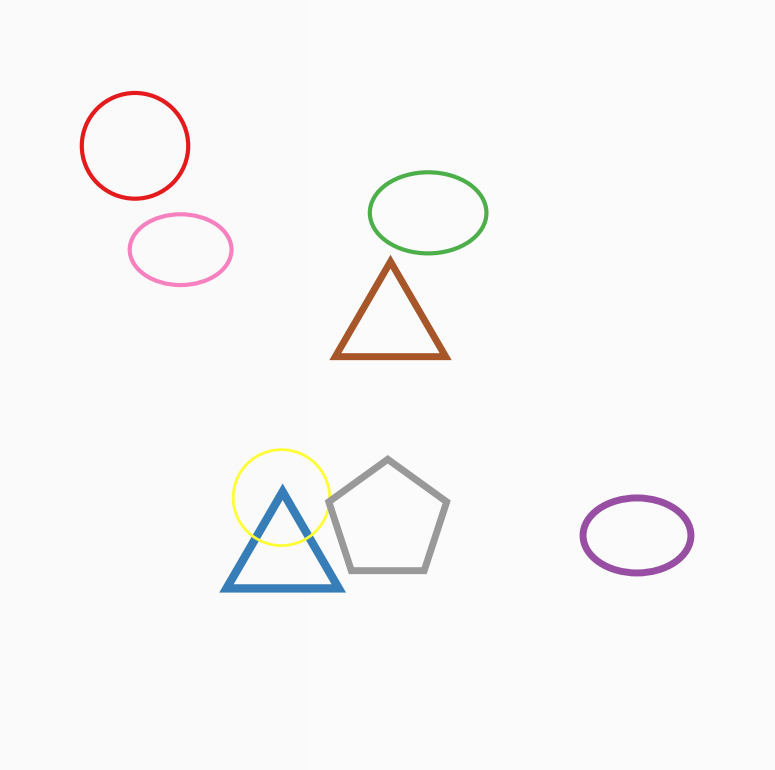[{"shape": "circle", "thickness": 1.5, "radius": 0.34, "center": [0.174, 0.811]}, {"shape": "triangle", "thickness": 3, "radius": 0.42, "center": [0.365, 0.278]}, {"shape": "oval", "thickness": 1.5, "radius": 0.38, "center": [0.552, 0.724]}, {"shape": "oval", "thickness": 2.5, "radius": 0.35, "center": [0.822, 0.305]}, {"shape": "circle", "thickness": 1, "radius": 0.31, "center": [0.363, 0.354]}, {"shape": "triangle", "thickness": 2.5, "radius": 0.41, "center": [0.504, 0.578]}, {"shape": "oval", "thickness": 1.5, "radius": 0.33, "center": [0.233, 0.676]}, {"shape": "pentagon", "thickness": 2.5, "radius": 0.4, "center": [0.5, 0.324]}]